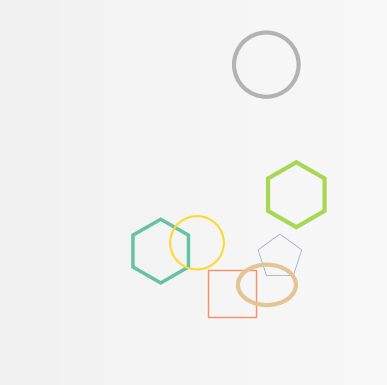[{"shape": "hexagon", "thickness": 2.5, "radius": 0.41, "center": [0.415, 0.348]}, {"shape": "square", "thickness": 1, "radius": 0.31, "center": [0.599, 0.238]}, {"shape": "pentagon", "thickness": 0.5, "radius": 0.3, "center": [0.722, 0.333]}, {"shape": "hexagon", "thickness": 3, "radius": 0.42, "center": [0.765, 0.494]}, {"shape": "circle", "thickness": 1.5, "radius": 0.35, "center": [0.508, 0.369]}, {"shape": "oval", "thickness": 3, "radius": 0.37, "center": [0.689, 0.26]}, {"shape": "circle", "thickness": 3, "radius": 0.42, "center": [0.687, 0.832]}]